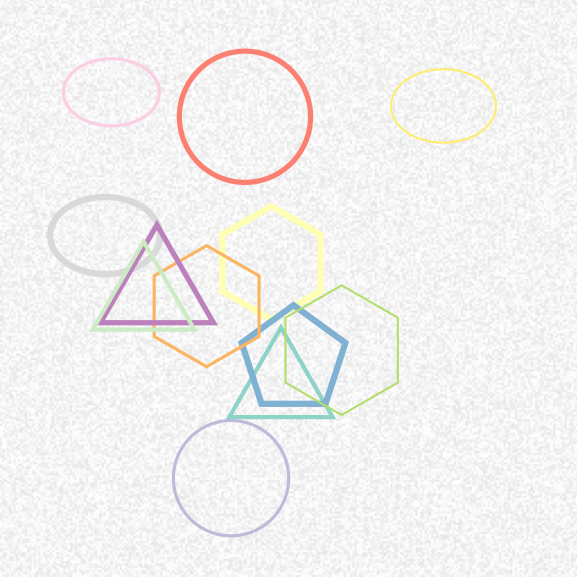[{"shape": "triangle", "thickness": 2, "radius": 0.52, "center": [0.486, 0.329]}, {"shape": "hexagon", "thickness": 3, "radius": 0.49, "center": [0.47, 0.544]}, {"shape": "circle", "thickness": 1.5, "radius": 0.5, "center": [0.4, 0.171]}, {"shape": "circle", "thickness": 2.5, "radius": 0.57, "center": [0.424, 0.797]}, {"shape": "pentagon", "thickness": 3, "radius": 0.47, "center": [0.508, 0.376]}, {"shape": "hexagon", "thickness": 1.5, "radius": 0.52, "center": [0.358, 0.469]}, {"shape": "hexagon", "thickness": 1, "radius": 0.56, "center": [0.592, 0.393]}, {"shape": "oval", "thickness": 1.5, "radius": 0.42, "center": [0.193, 0.839]}, {"shape": "oval", "thickness": 3, "radius": 0.48, "center": [0.182, 0.591]}, {"shape": "triangle", "thickness": 2.5, "radius": 0.56, "center": [0.272, 0.497]}, {"shape": "triangle", "thickness": 2, "radius": 0.51, "center": [0.249, 0.479]}, {"shape": "oval", "thickness": 1, "radius": 0.45, "center": [0.768, 0.816]}]